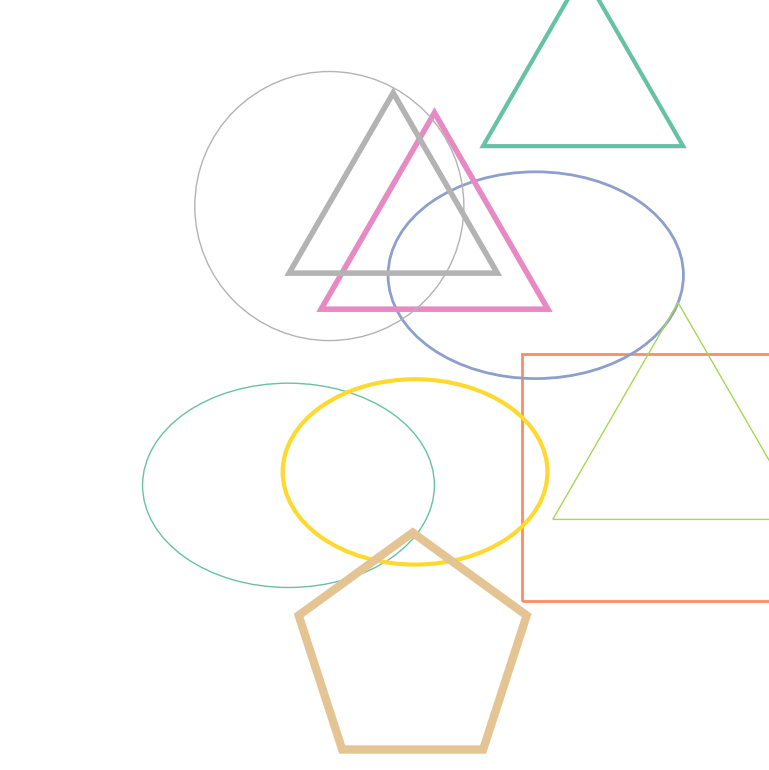[{"shape": "oval", "thickness": 0.5, "radius": 0.95, "center": [0.375, 0.37]}, {"shape": "triangle", "thickness": 1.5, "radius": 0.75, "center": [0.757, 0.885]}, {"shape": "square", "thickness": 1, "radius": 0.8, "center": [0.839, 0.38]}, {"shape": "oval", "thickness": 1, "radius": 0.96, "center": [0.696, 0.643]}, {"shape": "triangle", "thickness": 2, "radius": 0.85, "center": [0.564, 0.684]}, {"shape": "triangle", "thickness": 0.5, "radius": 0.94, "center": [0.881, 0.419]}, {"shape": "oval", "thickness": 1.5, "radius": 0.86, "center": [0.539, 0.387]}, {"shape": "pentagon", "thickness": 3, "radius": 0.78, "center": [0.536, 0.153]}, {"shape": "triangle", "thickness": 2, "radius": 0.78, "center": [0.511, 0.723]}, {"shape": "circle", "thickness": 0.5, "radius": 0.87, "center": [0.428, 0.732]}]